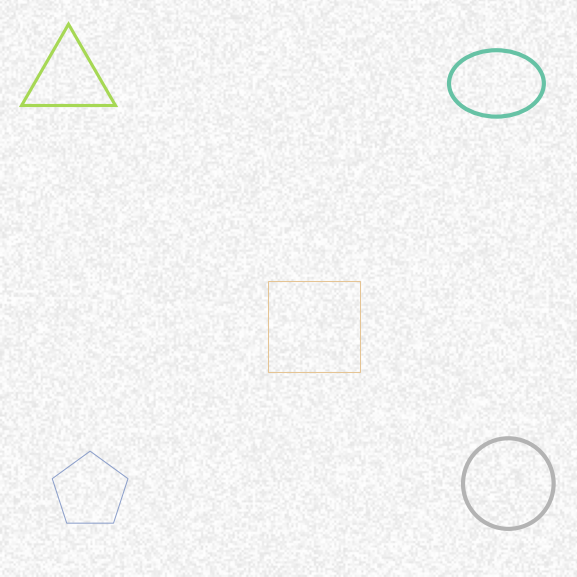[{"shape": "oval", "thickness": 2, "radius": 0.41, "center": [0.86, 0.855]}, {"shape": "pentagon", "thickness": 0.5, "radius": 0.34, "center": [0.156, 0.149]}, {"shape": "triangle", "thickness": 1.5, "radius": 0.47, "center": [0.119, 0.863]}, {"shape": "square", "thickness": 0.5, "radius": 0.4, "center": [0.544, 0.434]}, {"shape": "circle", "thickness": 2, "radius": 0.39, "center": [0.88, 0.162]}]